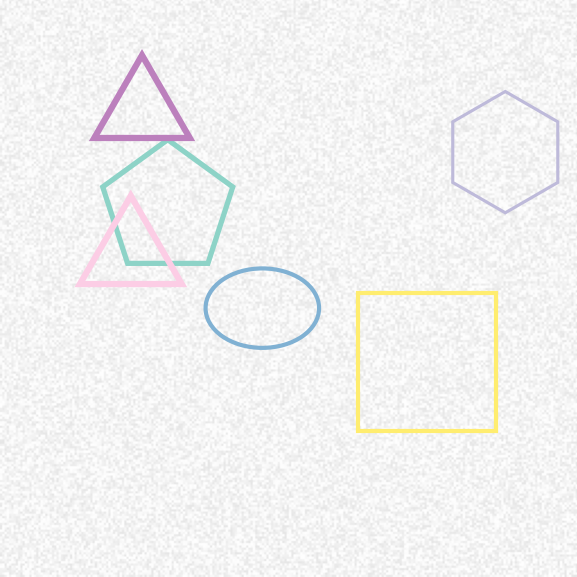[{"shape": "pentagon", "thickness": 2.5, "radius": 0.59, "center": [0.29, 0.639]}, {"shape": "hexagon", "thickness": 1.5, "radius": 0.53, "center": [0.875, 0.736]}, {"shape": "oval", "thickness": 2, "radius": 0.49, "center": [0.454, 0.466]}, {"shape": "triangle", "thickness": 3, "radius": 0.51, "center": [0.227, 0.558]}, {"shape": "triangle", "thickness": 3, "radius": 0.48, "center": [0.246, 0.808]}, {"shape": "square", "thickness": 2, "radius": 0.6, "center": [0.739, 0.372]}]